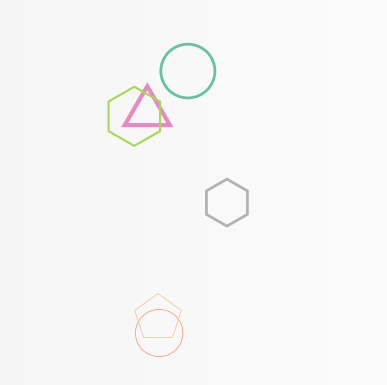[{"shape": "circle", "thickness": 2, "radius": 0.35, "center": [0.485, 0.815]}, {"shape": "circle", "thickness": 0.5, "radius": 0.31, "center": [0.411, 0.135]}, {"shape": "triangle", "thickness": 3, "radius": 0.34, "center": [0.38, 0.709]}, {"shape": "hexagon", "thickness": 1.5, "radius": 0.38, "center": [0.347, 0.698]}, {"shape": "pentagon", "thickness": 0.5, "radius": 0.32, "center": [0.408, 0.174]}, {"shape": "hexagon", "thickness": 2, "radius": 0.31, "center": [0.586, 0.474]}]